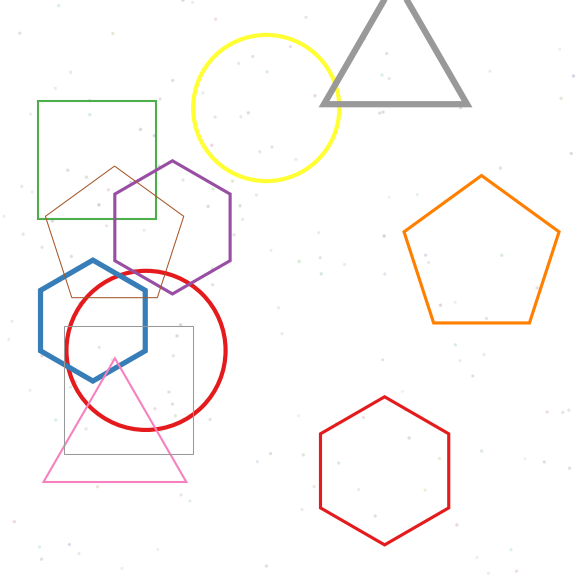[{"shape": "circle", "thickness": 2, "radius": 0.69, "center": [0.253, 0.392]}, {"shape": "hexagon", "thickness": 1.5, "radius": 0.64, "center": [0.666, 0.184]}, {"shape": "hexagon", "thickness": 2.5, "radius": 0.52, "center": [0.161, 0.444]}, {"shape": "square", "thickness": 1, "radius": 0.51, "center": [0.168, 0.722]}, {"shape": "hexagon", "thickness": 1.5, "radius": 0.58, "center": [0.299, 0.605]}, {"shape": "pentagon", "thickness": 1.5, "radius": 0.71, "center": [0.834, 0.554]}, {"shape": "circle", "thickness": 2, "radius": 0.63, "center": [0.461, 0.812]}, {"shape": "pentagon", "thickness": 0.5, "radius": 0.63, "center": [0.198, 0.586]}, {"shape": "triangle", "thickness": 1, "radius": 0.71, "center": [0.199, 0.236]}, {"shape": "triangle", "thickness": 3, "radius": 0.72, "center": [0.685, 0.89]}, {"shape": "square", "thickness": 0.5, "radius": 0.56, "center": [0.222, 0.323]}]